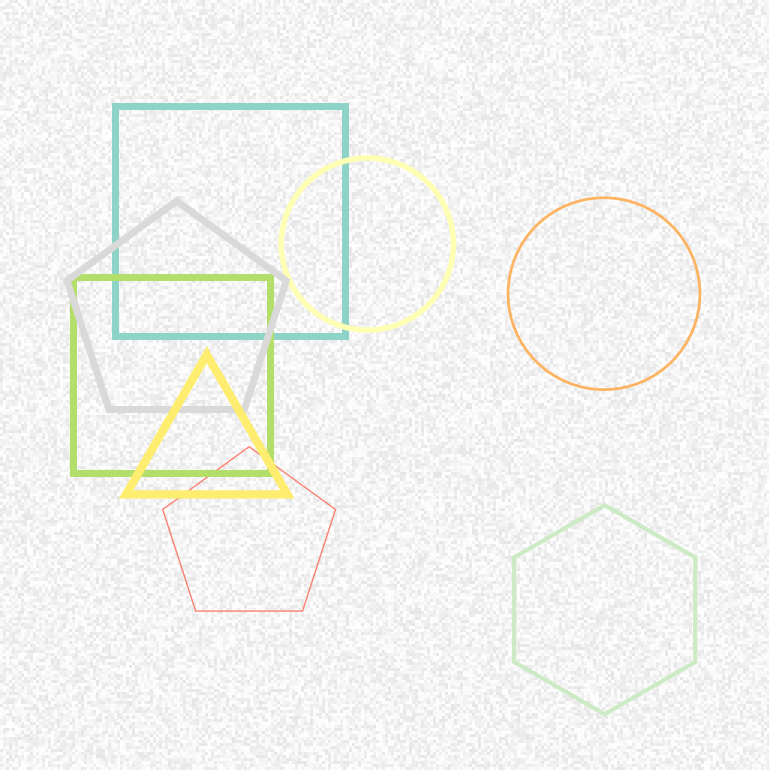[{"shape": "square", "thickness": 2.5, "radius": 0.75, "center": [0.299, 0.714]}, {"shape": "circle", "thickness": 2, "radius": 0.56, "center": [0.477, 0.683]}, {"shape": "pentagon", "thickness": 0.5, "radius": 0.59, "center": [0.324, 0.302]}, {"shape": "circle", "thickness": 1, "radius": 0.62, "center": [0.784, 0.619]}, {"shape": "square", "thickness": 2.5, "radius": 0.64, "center": [0.223, 0.513]}, {"shape": "pentagon", "thickness": 2.5, "radius": 0.75, "center": [0.229, 0.589]}, {"shape": "hexagon", "thickness": 1.5, "radius": 0.68, "center": [0.785, 0.208]}, {"shape": "triangle", "thickness": 3, "radius": 0.6, "center": [0.269, 0.418]}]